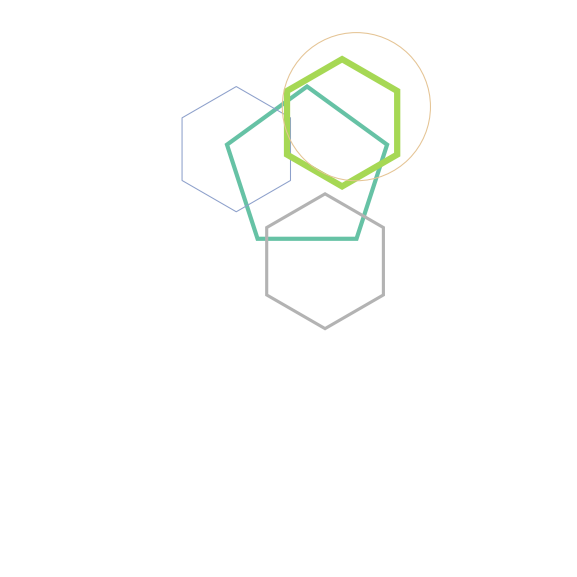[{"shape": "pentagon", "thickness": 2, "radius": 0.73, "center": [0.532, 0.704]}, {"shape": "hexagon", "thickness": 0.5, "radius": 0.54, "center": [0.409, 0.741]}, {"shape": "hexagon", "thickness": 3, "radius": 0.55, "center": [0.592, 0.787]}, {"shape": "circle", "thickness": 0.5, "radius": 0.64, "center": [0.617, 0.814]}, {"shape": "hexagon", "thickness": 1.5, "radius": 0.58, "center": [0.563, 0.547]}]